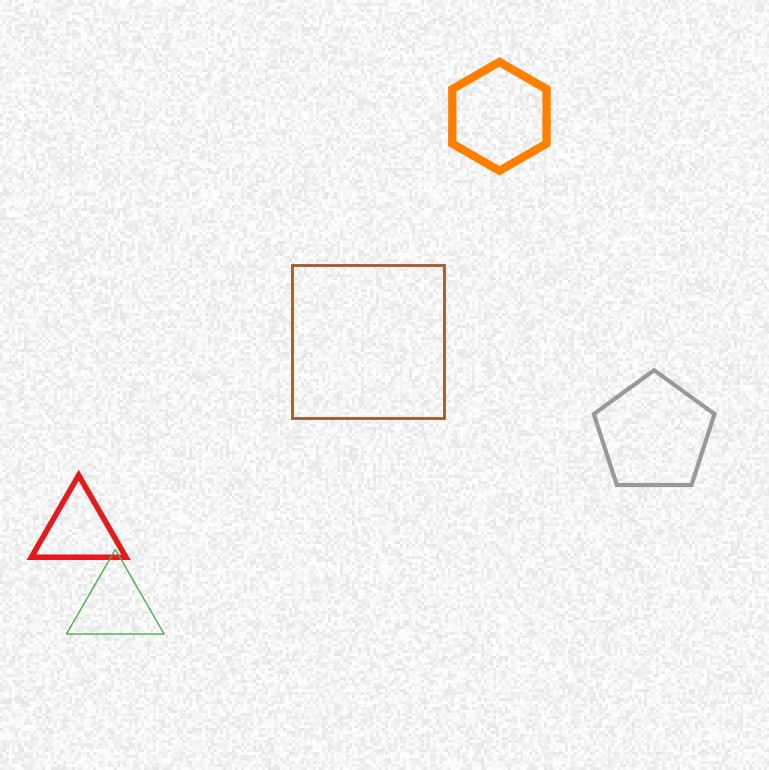[{"shape": "triangle", "thickness": 2, "radius": 0.35, "center": [0.102, 0.312]}, {"shape": "triangle", "thickness": 0.5, "radius": 0.37, "center": [0.15, 0.213]}, {"shape": "hexagon", "thickness": 3, "radius": 0.35, "center": [0.649, 0.849]}, {"shape": "square", "thickness": 1, "radius": 0.5, "center": [0.478, 0.556]}, {"shape": "pentagon", "thickness": 1.5, "radius": 0.41, "center": [0.85, 0.437]}]